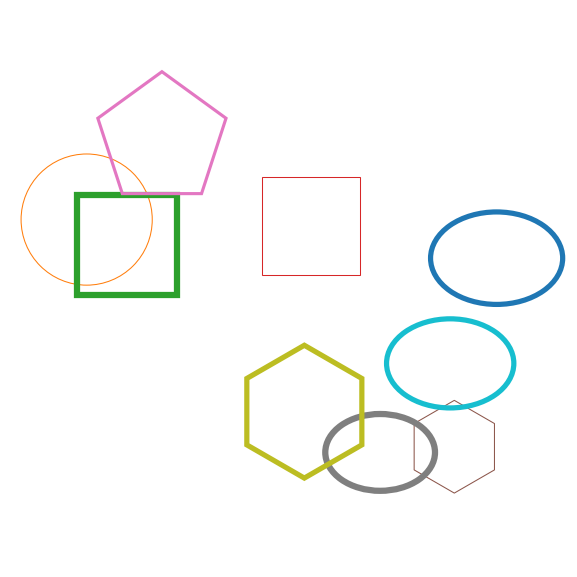[{"shape": "oval", "thickness": 2.5, "radius": 0.57, "center": [0.86, 0.552]}, {"shape": "circle", "thickness": 0.5, "radius": 0.57, "center": [0.15, 0.619]}, {"shape": "square", "thickness": 3, "radius": 0.43, "center": [0.22, 0.575]}, {"shape": "square", "thickness": 0.5, "radius": 0.42, "center": [0.539, 0.607]}, {"shape": "hexagon", "thickness": 0.5, "radius": 0.4, "center": [0.787, 0.226]}, {"shape": "pentagon", "thickness": 1.5, "radius": 0.58, "center": [0.28, 0.758]}, {"shape": "oval", "thickness": 3, "radius": 0.47, "center": [0.658, 0.216]}, {"shape": "hexagon", "thickness": 2.5, "radius": 0.57, "center": [0.527, 0.286]}, {"shape": "oval", "thickness": 2.5, "radius": 0.55, "center": [0.78, 0.37]}]